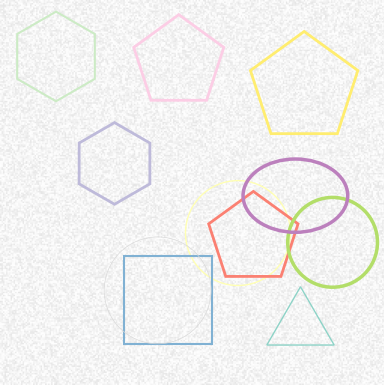[{"shape": "triangle", "thickness": 1, "radius": 0.5, "center": [0.781, 0.154]}, {"shape": "circle", "thickness": 1, "radius": 0.68, "center": [0.618, 0.395]}, {"shape": "hexagon", "thickness": 2, "radius": 0.53, "center": [0.297, 0.575]}, {"shape": "pentagon", "thickness": 2, "radius": 0.61, "center": [0.658, 0.381]}, {"shape": "square", "thickness": 1.5, "radius": 0.57, "center": [0.436, 0.221]}, {"shape": "circle", "thickness": 2.5, "radius": 0.58, "center": [0.864, 0.371]}, {"shape": "pentagon", "thickness": 2, "radius": 0.61, "center": [0.464, 0.839]}, {"shape": "circle", "thickness": 0.5, "radius": 0.69, "center": [0.409, 0.246]}, {"shape": "oval", "thickness": 2.5, "radius": 0.68, "center": [0.767, 0.492]}, {"shape": "hexagon", "thickness": 1.5, "radius": 0.58, "center": [0.145, 0.853]}, {"shape": "pentagon", "thickness": 2, "radius": 0.73, "center": [0.79, 0.772]}]